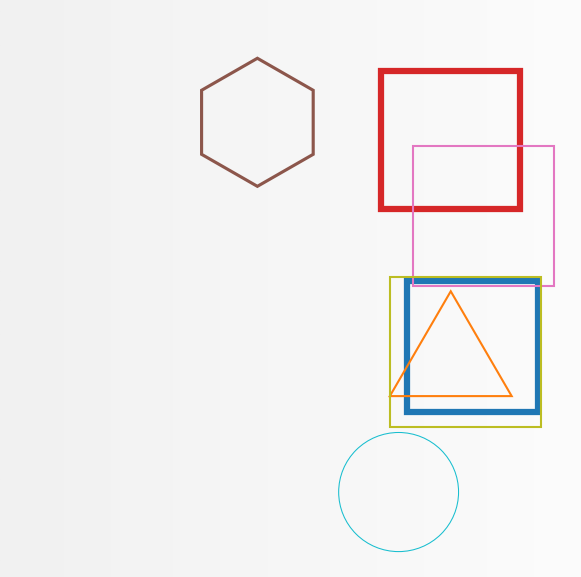[{"shape": "square", "thickness": 3, "radius": 0.57, "center": [0.813, 0.399]}, {"shape": "triangle", "thickness": 1, "radius": 0.61, "center": [0.775, 0.374]}, {"shape": "square", "thickness": 3, "radius": 0.6, "center": [0.775, 0.757]}, {"shape": "hexagon", "thickness": 1.5, "radius": 0.55, "center": [0.443, 0.787]}, {"shape": "square", "thickness": 1, "radius": 0.61, "center": [0.832, 0.625]}, {"shape": "square", "thickness": 1, "radius": 0.65, "center": [0.8, 0.389]}, {"shape": "circle", "thickness": 0.5, "radius": 0.52, "center": [0.686, 0.147]}]